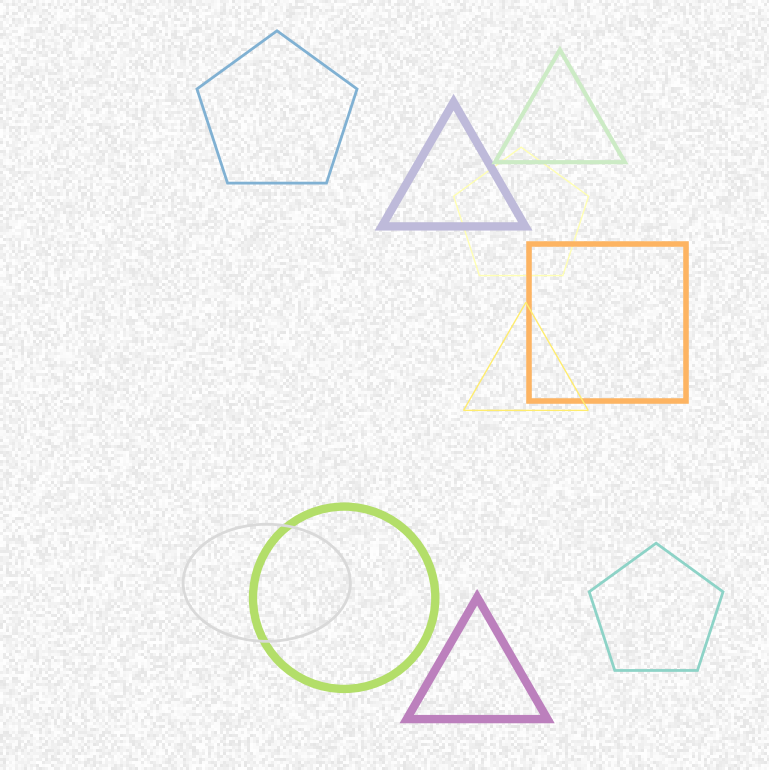[{"shape": "pentagon", "thickness": 1, "radius": 0.46, "center": [0.852, 0.203]}, {"shape": "pentagon", "thickness": 0.5, "radius": 0.46, "center": [0.677, 0.717]}, {"shape": "triangle", "thickness": 3, "radius": 0.54, "center": [0.589, 0.76]}, {"shape": "pentagon", "thickness": 1, "radius": 0.55, "center": [0.36, 0.851]}, {"shape": "square", "thickness": 2, "radius": 0.51, "center": [0.789, 0.581]}, {"shape": "circle", "thickness": 3, "radius": 0.59, "center": [0.447, 0.224]}, {"shape": "oval", "thickness": 1, "radius": 0.54, "center": [0.346, 0.243]}, {"shape": "triangle", "thickness": 3, "radius": 0.53, "center": [0.62, 0.119]}, {"shape": "triangle", "thickness": 1.5, "radius": 0.49, "center": [0.727, 0.838]}, {"shape": "triangle", "thickness": 0.5, "radius": 0.47, "center": [0.683, 0.514]}]